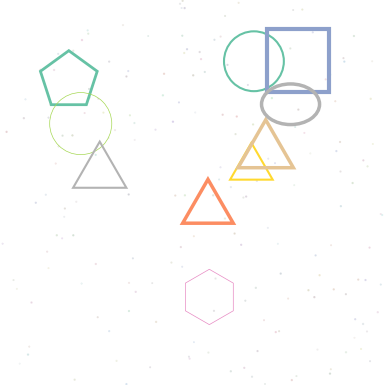[{"shape": "circle", "thickness": 1.5, "radius": 0.39, "center": [0.66, 0.841]}, {"shape": "pentagon", "thickness": 2, "radius": 0.39, "center": [0.179, 0.791]}, {"shape": "triangle", "thickness": 2.5, "radius": 0.38, "center": [0.54, 0.458]}, {"shape": "square", "thickness": 3, "radius": 0.41, "center": [0.774, 0.843]}, {"shape": "hexagon", "thickness": 0.5, "radius": 0.36, "center": [0.544, 0.229]}, {"shape": "circle", "thickness": 0.5, "radius": 0.4, "center": [0.21, 0.679]}, {"shape": "triangle", "thickness": 1.5, "radius": 0.32, "center": [0.653, 0.565]}, {"shape": "triangle", "thickness": 2.5, "radius": 0.41, "center": [0.69, 0.606]}, {"shape": "triangle", "thickness": 1.5, "radius": 0.4, "center": [0.259, 0.552]}, {"shape": "oval", "thickness": 2.5, "radius": 0.38, "center": [0.755, 0.729]}]